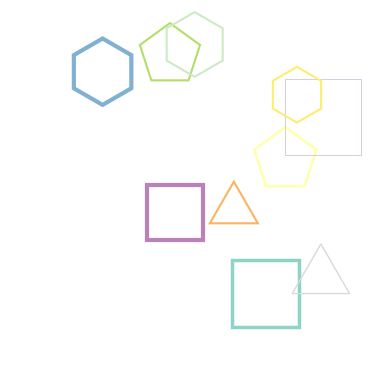[{"shape": "square", "thickness": 2.5, "radius": 0.43, "center": [0.69, 0.238]}, {"shape": "pentagon", "thickness": 2, "radius": 0.42, "center": [0.741, 0.585]}, {"shape": "square", "thickness": 0.5, "radius": 0.49, "center": [0.838, 0.696]}, {"shape": "hexagon", "thickness": 3, "radius": 0.43, "center": [0.266, 0.814]}, {"shape": "triangle", "thickness": 1.5, "radius": 0.36, "center": [0.607, 0.456]}, {"shape": "pentagon", "thickness": 1.5, "radius": 0.41, "center": [0.441, 0.858]}, {"shape": "triangle", "thickness": 1, "radius": 0.43, "center": [0.834, 0.28]}, {"shape": "square", "thickness": 3, "radius": 0.36, "center": [0.455, 0.448]}, {"shape": "hexagon", "thickness": 1.5, "radius": 0.42, "center": [0.506, 0.885]}, {"shape": "hexagon", "thickness": 1.5, "radius": 0.36, "center": [0.771, 0.754]}]